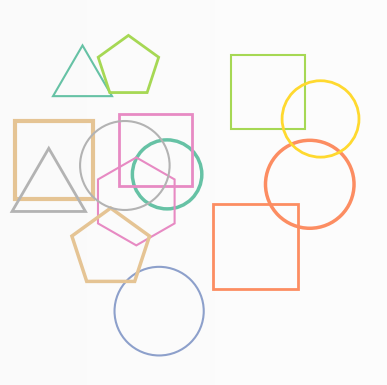[{"shape": "circle", "thickness": 2.5, "radius": 0.45, "center": [0.431, 0.547]}, {"shape": "triangle", "thickness": 1.5, "radius": 0.44, "center": [0.213, 0.794]}, {"shape": "circle", "thickness": 2.5, "radius": 0.57, "center": [0.799, 0.521]}, {"shape": "square", "thickness": 2, "radius": 0.55, "center": [0.659, 0.361]}, {"shape": "circle", "thickness": 1.5, "radius": 0.58, "center": [0.411, 0.192]}, {"shape": "hexagon", "thickness": 1.5, "radius": 0.57, "center": [0.352, 0.477]}, {"shape": "square", "thickness": 2, "radius": 0.47, "center": [0.402, 0.611]}, {"shape": "square", "thickness": 1.5, "radius": 0.48, "center": [0.691, 0.761]}, {"shape": "pentagon", "thickness": 2, "radius": 0.41, "center": [0.331, 0.826]}, {"shape": "circle", "thickness": 2, "radius": 0.5, "center": [0.827, 0.691]}, {"shape": "square", "thickness": 3, "radius": 0.51, "center": [0.139, 0.585]}, {"shape": "pentagon", "thickness": 2.5, "radius": 0.53, "center": [0.286, 0.354]}, {"shape": "circle", "thickness": 1.5, "radius": 0.58, "center": [0.322, 0.57]}, {"shape": "triangle", "thickness": 2, "radius": 0.55, "center": [0.126, 0.505]}]